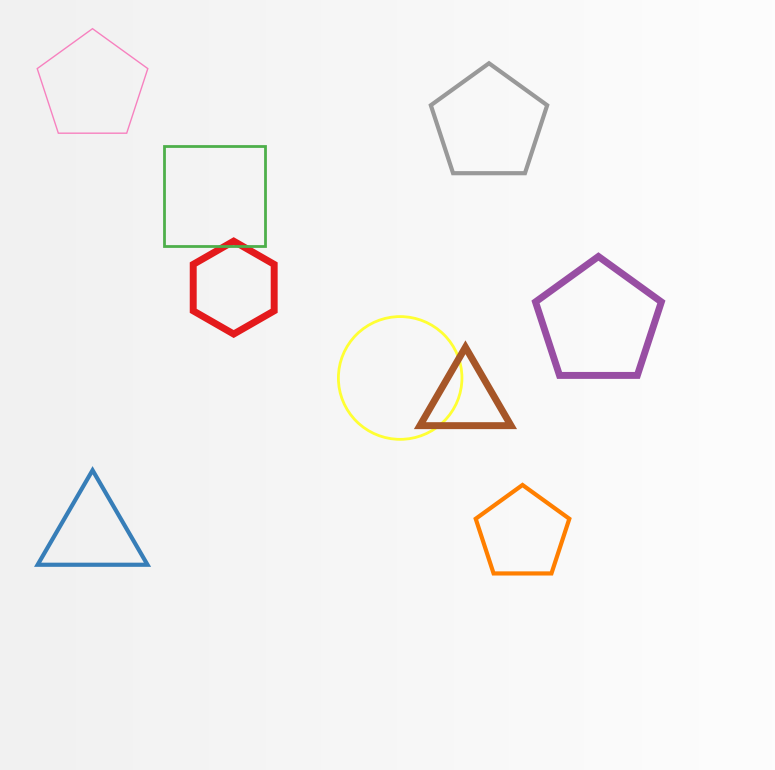[{"shape": "hexagon", "thickness": 2.5, "radius": 0.3, "center": [0.302, 0.626]}, {"shape": "triangle", "thickness": 1.5, "radius": 0.41, "center": [0.119, 0.307]}, {"shape": "square", "thickness": 1, "radius": 0.33, "center": [0.277, 0.745]}, {"shape": "pentagon", "thickness": 2.5, "radius": 0.43, "center": [0.772, 0.582]}, {"shape": "pentagon", "thickness": 1.5, "radius": 0.32, "center": [0.674, 0.307]}, {"shape": "circle", "thickness": 1, "radius": 0.4, "center": [0.516, 0.509]}, {"shape": "triangle", "thickness": 2.5, "radius": 0.34, "center": [0.601, 0.481]}, {"shape": "pentagon", "thickness": 0.5, "radius": 0.38, "center": [0.119, 0.888]}, {"shape": "pentagon", "thickness": 1.5, "radius": 0.39, "center": [0.631, 0.839]}]